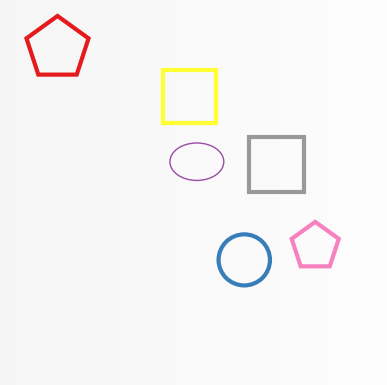[{"shape": "pentagon", "thickness": 3, "radius": 0.42, "center": [0.148, 0.874]}, {"shape": "circle", "thickness": 3, "radius": 0.33, "center": [0.63, 0.325]}, {"shape": "oval", "thickness": 1, "radius": 0.35, "center": [0.508, 0.58]}, {"shape": "square", "thickness": 3, "radius": 0.34, "center": [0.488, 0.75]}, {"shape": "pentagon", "thickness": 3, "radius": 0.32, "center": [0.814, 0.36]}, {"shape": "square", "thickness": 3, "radius": 0.35, "center": [0.715, 0.573]}]